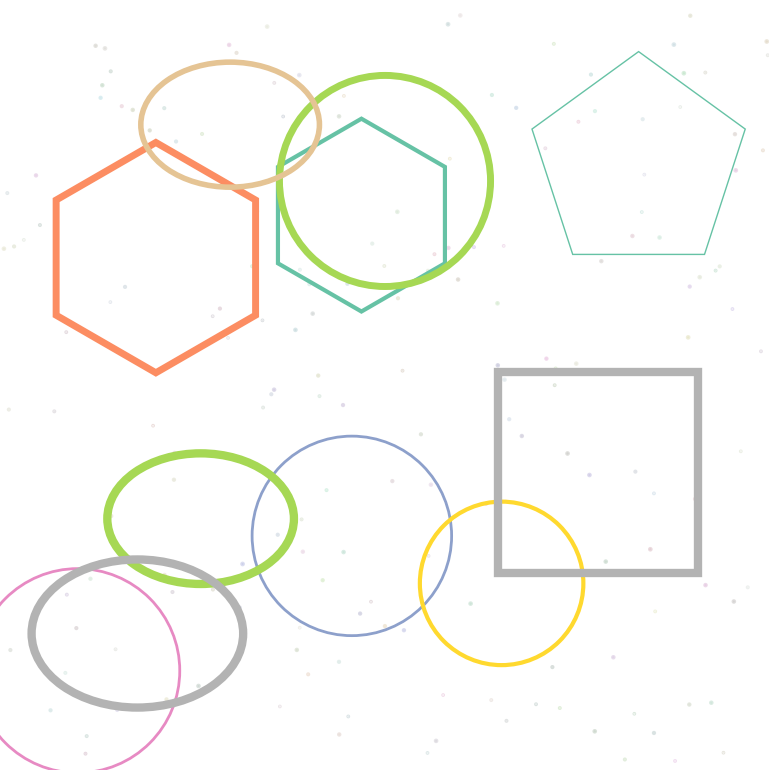[{"shape": "hexagon", "thickness": 1.5, "radius": 0.63, "center": [0.469, 0.721]}, {"shape": "pentagon", "thickness": 0.5, "radius": 0.73, "center": [0.829, 0.787]}, {"shape": "hexagon", "thickness": 2.5, "radius": 0.75, "center": [0.202, 0.665]}, {"shape": "circle", "thickness": 1, "radius": 0.65, "center": [0.457, 0.304]}, {"shape": "circle", "thickness": 1, "radius": 0.66, "center": [0.101, 0.129]}, {"shape": "circle", "thickness": 2.5, "radius": 0.69, "center": [0.5, 0.765]}, {"shape": "oval", "thickness": 3, "radius": 0.61, "center": [0.261, 0.326]}, {"shape": "circle", "thickness": 1.5, "radius": 0.53, "center": [0.651, 0.242]}, {"shape": "oval", "thickness": 2, "radius": 0.58, "center": [0.299, 0.838]}, {"shape": "square", "thickness": 3, "radius": 0.65, "center": [0.777, 0.387]}, {"shape": "oval", "thickness": 3, "radius": 0.69, "center": [0.178, 0.177]}]